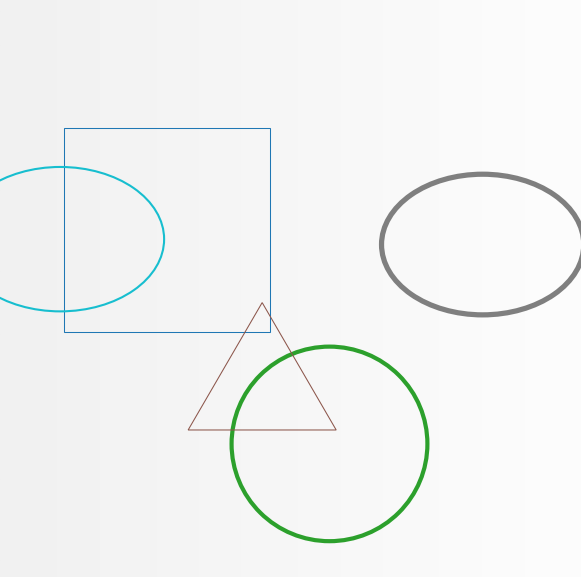[{"shape": "square", "thickness": 0.5, "radius": 0.88, "center": [0.287, 0.601]}, {"shape": "circle", "thickness": 2, "radius": 0.84, "center": [0.567, 0.23]}, {"shape": "triangle", "thickness": 0.5, "radius": 0.74, "center": [0.451, 0.328]}, {"shape": "oval", "thickness": 2.5, "radius": 0.87, "center": [0.83, 0.576]}, {"shape": "oval", "thickness": 1, "radius": 0.89, "center": [0.104, 0.585]}]